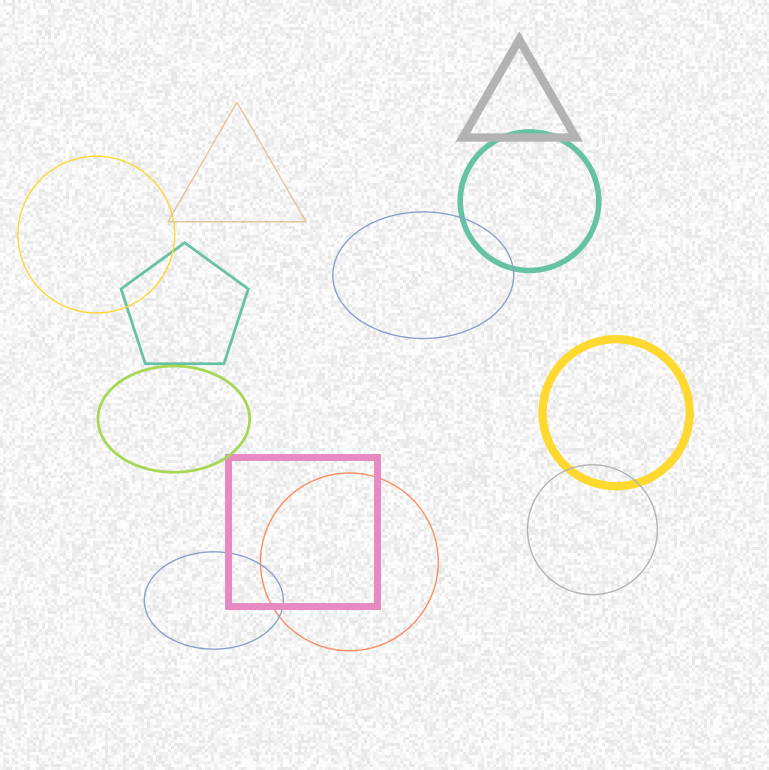[{"shape": "pentagon", "thickness": 1, "radius": 0.43, "center": [0.24, 0.598]}, {"shape": "circle", "thickness": 2, "radius": 0.45, "center": [0.688, 0.739]}, {"shape": "circle", "thickness": 0.5, "radius": 0.58, "center": [0.454, 0.27]}, {"shape": "oval", "thickness": 0.5, "radius": 0.59, "center": [0.55, 0.643]}, {"shape": "oval", "thickness": 0.5, "radius": 0.45, "center": [0.278, 0.22]}, {"shape": "square", "thickness": 2.5, "radius": 0.48, "center": [0.393, 0.31]}, {"shape": "oval", "thickness": 1, "radius": 0.49, "center": [0.226, 0.456]}, {"shape": "circle", "thickness": 0.5, "radius": 0.51, "center": [0.125, 0.695]}, {"shape": "circle", "thickness": 3, "radius": 0.48, "center": [0.8, 0.464]}, {"shape": "triangle", "thickness": 0.5, "radius": 0.52, "center": [0.308, 0.764]}, {"shape": "circle", "thickness": 0.5, "radius": 0.42, "center": [0.769, 0.312]}, {"shape": "triangle", "thickness": 3, "radius": 0.42, "center": [0.674, 0.864]}]